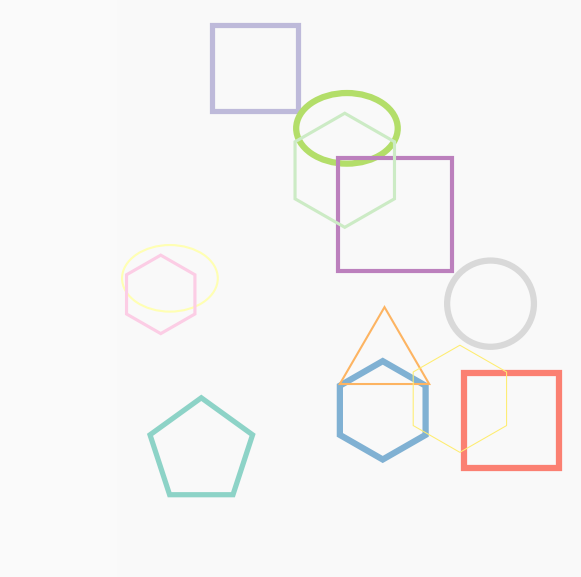[{"shape": "pentagon", "thickness": 2.5, "radius": 0.46, "center": [0.346, 0.218]}, {"shape": "oval", "thickness": 1, "radius": 0.41, "center": [0.292, 0.517]}, {"shape": "square", "thickness": 2.5, "radius": 0.37, "center": [0.439, 0.882]}, {"shape": "square", "thickness": 3, "radius": 0.41, "center": [0.88, 0.271]}, {"shape": "hexagon", "thickness": 3, "radius": 0.43, "center": [0.658, 0.289]}, {"shape": "triangle", "thickness": 1, "radius": 0.44, "center": [0.662, 0.379]}, {"shape": "oval", "thickness": 3, "radius": 0.44, "center": [0.597, 0.777]}, {"shape": "hexagon", "thickness": 1.5, "radius": 0.34, "center": [0.277, 0.489]}, {"shape": "circle", "thickness": 3, "radius": 0.37, "center": [0.844, 0.473]}, {"shape": "square", "thickness": 2, "radius": 0.49, "center": [0.679, 0.628]}, {"shape": "hexagon", "thickness": 1.5, "radius": 0.49, "center": [0.593, 0.704]}, {"shape": "hexagon", "thickness": 0.5, "radius": 0.46, "center": [0.791, 0.309]}]